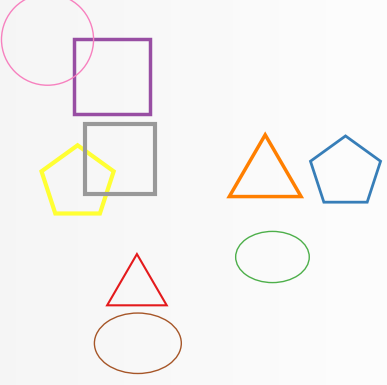[{"shape": "triangle", "thickness": 1.5, "radius": 0.44, "center": [0.353, 0.251]}, {"shape": "pentagon", "thickness": 2, "radius": 0.48, "center": [0.892, 0.552]}, {"shape": "oval", "thickness": 1, "radius": 0.47, "center": [0.703, 0.332]}, {"shape": "square", "thickness": 2.5, "radius": 0.49, "center": [0.289, 0.802]}, {"shape": "triangle", "thickness": 2.5, "radius": 0.53, "center": [0.684, 0.543]}, {"shape": "pentagon", "thickness": 3, "radius": 0.49, "center": [0.2, 0.525]}, {"shape": "oval", "thickness": 1, "radius": 0.56, "center": [0.356, 0.108]}, {"shape": "circle", "thickness": 1, "radius": 0.59, "center": [0.123, 0.897]}, {"shape": "square", "thickness": 3, "radius": 0.45, "center": [0.31, 0.587]}]